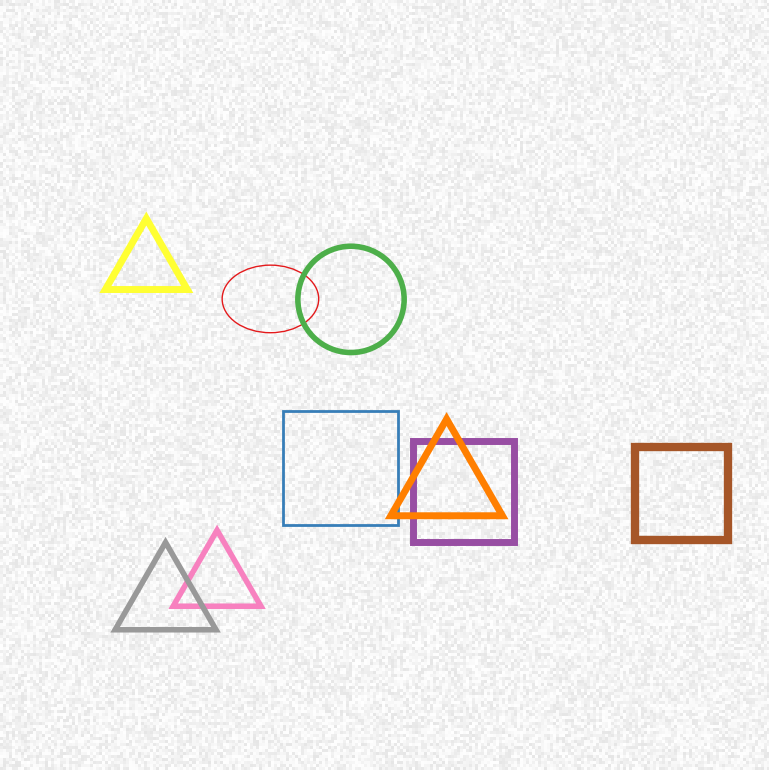[{"shape": "oval", "thickness": 0.5, "radius": 0.31, "center": [0.351, 0.612]}, {"shape": "square", "thickness": 1, "radius": 0.37, "center": [0.443, 0.392]}, {"shape": "circle", "thickness": 2, "radius": 0.35, "center": [0.456, 0.611]}, {"shape": "square", "thickness": 2.5, "radius": 0.33, "center": [0.602, 0.362]}, {"shape": "triangle", "thickness": 2.5, "radius": 0.42, "center": [0.58, 0.372]}, {"shape": "triangle", "thickness": 2.5, "radius": 0.31, "center": [0.19, 0.655]}, {"shape": "square", "thickness": 3, "radius": 0.3, "center": [0.885, 0.36]}, {"shape": "triangle", "thickness": 2, "radius": 0.33, "center": [0.282, 0.246]}, {"shape": "triangle", "thickness": 2, "radius": 0.38, "center": [0.215, 0.22]}]